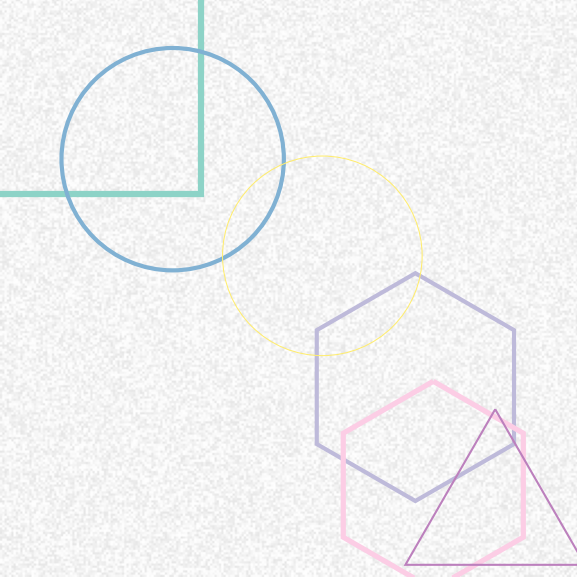[{"shape": "square", "thickness": 3, "radius": 0.9, "center": [0.169, 0.844]}, {"shape": "hexagon", "thickness": 2, "radius": 0.99, "center": [0.719, 0.329]}, {"shape": "circle", "thickness": 2, "radius": 0.96, "center": [0.299, 0.723]}, {"shape": "hexagon", "thickness": 2.5, "radius": 0.9, "center": [0.75, 0.159]}, {"shape": "triangle", "thickness": 1, "radius": 0.9, "center": [0.858, 0.111]}, {"shape": "circle", "thickness": 0.5, "radius": 0.86, "center": [0.558, 0.556]}]